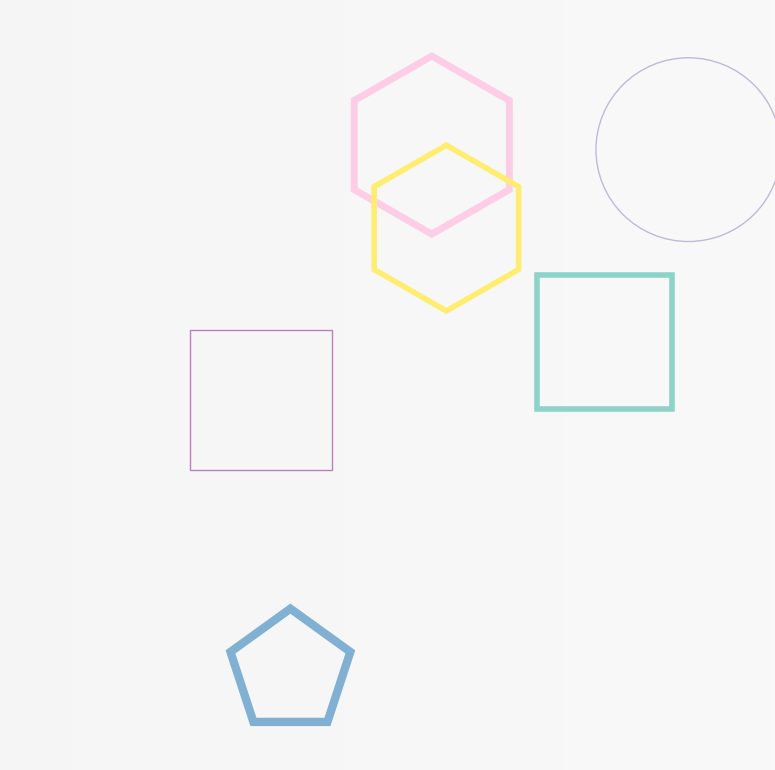[{"shape": "square", "thickness": 2, "radius": 0.44, "center": [0.78, 0.556]}, {"shape": "circle", "thickness": 0.5, "radius": 0.6, "center": [0.888, 0.806]}, {"shape": "pentagon", "thickness": 3, "radius": 0.41, "center": [0.375, 0.128]}, {"shape": "hexagon", "thickness": 2.5, "radius": 0.58, "center": [0.557, 0.812]}, {"shape": "square", "thickness": 0.5, "radius": 0.46, "center": [0.337, 0.481]}, {"shape": "hexagon", "thickness": 2, "radius": 0.54, "center": [0.576, 0.704]}]